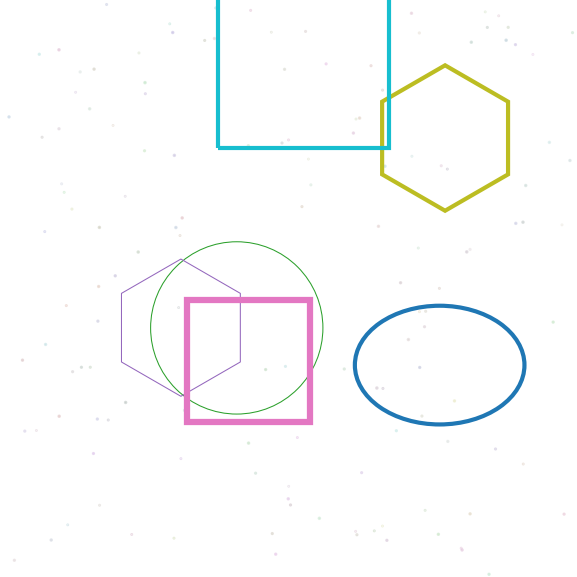[{"shape": "oval", "thickness": 2, "radius": 0.73, "center": [0.761, 0.367]}, {"shape": "circle", "thickness": 0.5, "radius": 0.75, "center": [0.41, 0.431]}, {"shape": "hexagon", "thickness": 0.5, "radius": 0.59, "center": [0.313, 0.432]}, {"shape": "square", "thickness": 3, "radius": 0.53, "center": [0.43, 0.374]}, {"shape": "hexagon", "thickness": 2, "radius": 0.63, "center": [0.771, 0.76]}, {"shape": "square", "thickness": 2, "radius": 0.74, "center": [0.526, 0.89]}]